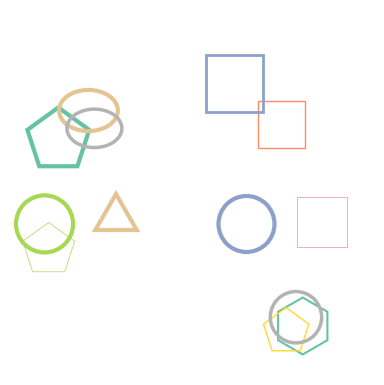[{"shape": "hexagon", "thickness": 1.5, "radius": 0.37, "center": [0.786, 0.153]}, {"shape": "pentagon", "thickness": 3, "radius": 0.42, "center": [0.151, 0.637]}, {"shape": "square", "thickness": 1, "radius": 0.31, "center": [0.731, 0.677]}, {"shape": "square", "thickness": 2, "radius": 0.37, "center": [0.609, 0.784]}, {"shape": "circle", "thickness": 3, "radius": 0.36, "center": [0.64, 0.418]}, {"shape": "square", "thickness": 0.5, "radius": 0.33, "center": [0.835, 0.424]}, {"shape": "pentagon", "thickness": 0.5, "radius": 0.35, "center": [0.126, 0.351]}, {"shape": "circle", "thickness": 3, "radius": 0.37, "center": [0.116, 0.418]}, {"shape": "pentagon", "thickness": 1, "radius": 0.31, "center": [0.743, 0.139]}, {"shape": "oval", "thickness": 3, "radius": 0.38, "center": [0.23, 0.713]}, {"shape": "triangle", "thickness": 3, "radius": 0.31, "center": [0.301, 0.434]}, {"shape": "circle", "thickness": 2.5, "radius": 0.33, "center": [0.769, 0.176]}, {"shape": "oval", "thickness": 2.5, "radius": 0.36, "center": [0.245, 0.667]}]